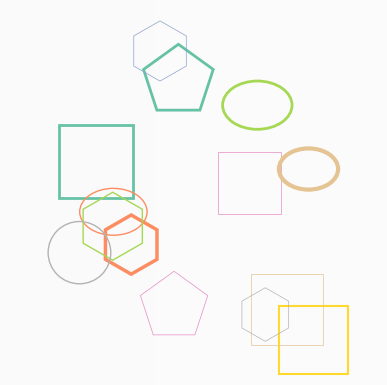[{"shape": "pentagon", "thickness": 2, "radius": 0.47, "center": [0.46, 0.79]}, {"shape": "square", "thickness": 2, "radius": 0.47, "center": [0.248, 0.579]}, {"shape": "oval", "thickness": 1, "radius": 0.43, "center": [0.293, 0.45]}, {"shape": "hexagon", "thickness": 2.5, "radius": 0.38, "center": [0.339, 0.365]}, {"shape": "hexagon", "thickness": 0.5, "radius": 0.39, "center": [0.413, 0.868]}, {"shape": "square", "thickness": 0.5, "radius": 0.4, "center": [0.644, 0.524]}, {"shape": "pentagon", "thickness": 0.5, "radius": 0.46, "center": [0.449, 0.204]}, {"shape": "oval", "thickness": 2, "radius": 0.45, "center": [0.664, 0.727]}, {"shape": "hexagon", "thickness": 1, "radius": 0.44, "center": [0.291, 0.412]}, {"shape": "square", "thickness": 1.5, "radius": 0.44, "center": [0.809, 0.117]}, {"shape": "oval", "thickness": 3, "radius": 0.38, "center": [0.796, 0.561]}, {"shape": "square", "thickness": 0.5, "radius": 0.46, "center": [0.741, 0.196]}, {"shape": "circle", "thickness": 1, "radius": 0.4, "center": [0.205, 0.344]}, {"shape": "hexagon", "thickness": 0.5, "radius": 0.35, "center": [0.685, 0.183]}]